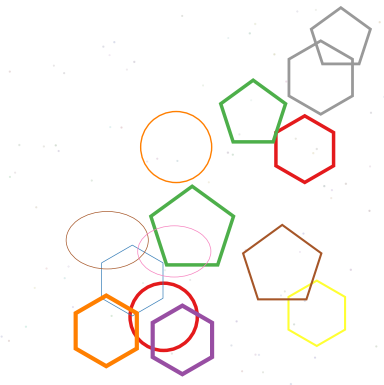[{"shape": "hexagon", "thickness": 2.5, "radius": 0.43, "center": [0.792, 0.613]}, {"shape": "circle", "thickness": 2.5, "radius": 0.44, "center": [0.425, 0.177]}, {"shape": "hexagon", "thickness": 0.5, "radius": 0.46, "center": [0.344, 0.271]}, {"shape": "pentagon", "thickness": 2.5, "radius": 0.44, "center": [0.658, 0.703]}, {"shape": "pentagon", "thickness": 2.5, "radius": 0.56, "center": [0.499, 0.403]}, {"shape": "hexagon", "thickness": 3, "radius": 0.45, "center": [0.474, 0.117]}, {"shape": "hexagon", "thickness": 3, "radius": 0.46, "center": [0.276, 0.141]}, {"shape": "circle", "thickness": 1, "radius": 0.46, "center": [0.458, 0.618]}, {"shape": "hexagon", "thickness": 1.5, "radius": 0.42, "center": [0.823, 0.186]}, {"shape": "pentagon", "thickness": 1.5, "radius": 0.53, "center": [0.733, 0.309]}, {"shape": "oval", "thickness": 0.5, "radius": 0.53, "center": [0.279, 0.376]}, {"shape": "oval", "thickness": 0.5, "radius": 0.48, "center": [0.453, 0.347]}, {"shape": "hexagon", "thickness": 2, "radius": 0.48, "center": [0.833, 0.799]}, {"shape": "pentagon", "thickness": 2, "radius": 0.4, "center": [0.885, 0.899]}]